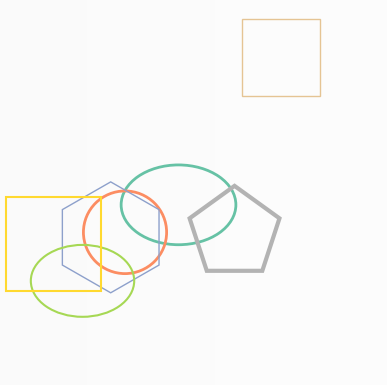[{"shape": "oval", "thickness": 2, "radius": 0.74, "center": [0.461, 0.468]}, {"shape": "circle", "thickness": 2, "radius": 0.54, "center": [0.323, 0.397]}, {"shape": "hexagon", "thickness": 1, "radius": 0.72, "center": [0.286, 0.384]}, {"shape": "oval", "thickness": 1.5, "radius": 0.67, "center": [0.213, 0.271]}, {"shape": "square", "thickness": 1.5, "radius": 0.61, "center": [0.138, 0.366]}, {"shape": "square", "thickness": 1, "radius": 0.5, "center": [0.724, 0.85]}, {"shape": "pentagon", "thickness": 3, "radius": 0.61, "center": [0.605, 0.395]}]